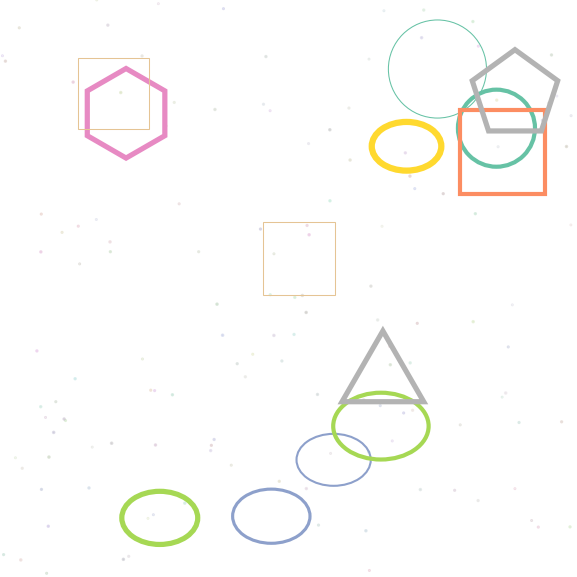[{"shape": "circle", "thickness": 2, "radius": 0.33, "center": [0.86, 0.777]}, {"shape": "circle", "thickness": 0.5, "radius": 0.42, "center": [0.757, 0.88]}, {"shape": "square", "thickness": 2, "radius": 0.37, "center": [0.87, 0.736]}, {"shape": "oval", "thickness": 1.5, "radius": 0.33, "center": [0.47, 0.105]}, {"shape": "oval", "thickness": 1, "radius": 0.32, "center": [0.578, 0.203]}, {"shape": "hexagon", "thickness": 2.5, "radius": 0.39, "center": [0.218, 0.803]}, {"shape": "oval", "thickness": 2.5, "radius": 0.33, "center": [0.277, 0.102]}, {"shape": "oval", "thickness": 2, "radius": 0.41, "center": [0.66, 0.261]}, {"shape": "oval", "thickness": 3, "radius": 0.3, "center": [0.704, 0.746]}, {"shape": "square", "thickness": 0.5, "radius": 0.31, "center": [0.196, 0.838]}, {"shape": "square", "thickness": 0.5, "radius": 0.31, "center": [0.518, 0.552]}, {"shape": "pentagon", "thickness": 2.5, "radius": 0.39, "center": [0.892, 0.835]}, {"shape": "triangle", "thickness": 2.5, "radius": 0.41, "center": [0.663, 0.344]}]